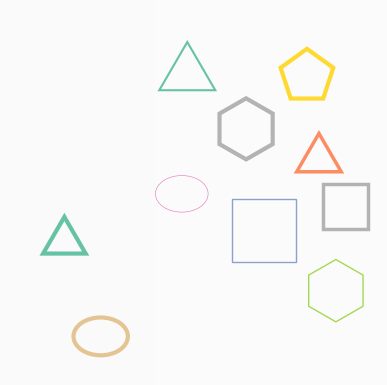[{"shape": "triangle", "thickness": 1.5, "radius": 0.42, "center": [0.483, 0.807]}, {"shape": "triangle", "thickness": 3, "radius": 0.32, "center": [0.166, 0.373]}, {"shape": "triangle", "thickness": 2.5, "radius": 0.33, "center": [0.823, 0.587]}, {"shape": "square", "thickness": 1, "radius": 0.41, "center": [0.682, 0.401]}, {"shape": "oval", "thickness": 0.5, "radius": 0.34, "center": [0.469, 0.497]}, {"shape": "hexagon", "thickness": 1, "radius": 0.4, "center": [0.867, 0.245]}, {"shape": "pentagon", "thickness": 3, "radius": 0.36, "center": [0.792, 0.802]}, {"shape": "oval", "thickness": 3, "radius": 0.35, "center": [0.26, 0.126]}, {"shape": "hexagon", "thickness": 3, "radius": 0.4, "center": [0.635, 0.665]}, {"shape": "square", "thickness": 2.5, "radius": 0.29, "center": [0.892, 0.464]}]